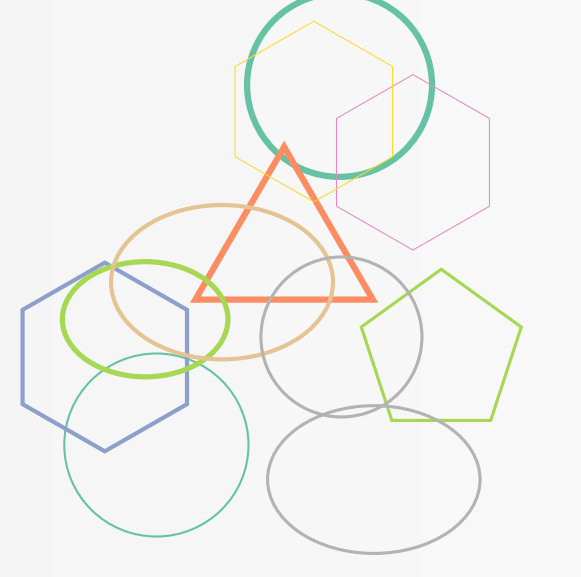[{"shape": "circle", "thickness": 3, "radius": 0.8, "center": [0.584, 0.852]}, {"shape": "circle", "thickness": 1, "radius": 0.79, "center": [0.269, 0.229]}, {"shape": "triangle", "thickness": 3, "radius": 0.88, "center": [0.489, 0.568]}, {"shape": "hexagon", "thickness": 2, "radius": 0.82, "center": [0.18, 0.381]}, {"shape": "hexagon", "thickness": 0.5, "radius": 0.76, "center": [0.71, 0.718]}, {"shape": "pentagon", "thickness": 1.5, "radius": 0.72, "center": [0.759, 0.388]}, {"shape": "oval", "thickness": 2.5, "radius": 0.71, "center": [0.25, 0.446]}, {"shape": "hexagon", "thickness": 0.5, "radius": 0.78, "center": [0.54, 0.806]}, {"shape": "oval", "thickness": 2, "radius": 0.95, "center": [0.382, 0.51]}, {"shape": "circle", "thickness": 1.5, "radius": 0.69, "center": [0.587, 0.416]}, {"shape": "oval", "thickness": 1.5, "radius": 0.91, "center": [0.643, 0.169]}]